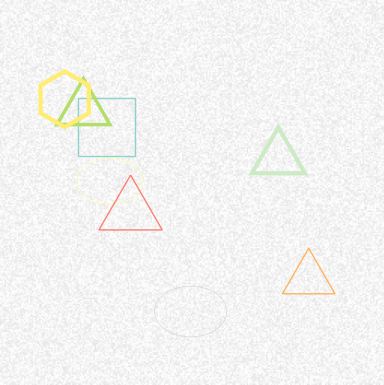[{"shape": "square", "thickness": 1, "radius": 0.37, "center": [0.277, 0.67]}, {"shape": "oval", "thickness": 0.5, "radius": 0.43, "center": [0.285, 0.529]}, {"shape": "triangle", "thickness": 1, "radius": 0.48, "center": [0.339, 0.45]}, {"shape": "triangle", "thickness": 1, "radius": 0.39, "center": [0.802, 0.276]}, {"shape": "triangle", "thickness": 2.5, "radius": 0.4, "center": [0.217, 0.716]}, {"shape": "oval", "thickness": 0.5, "radius": 0.47, "center": [0.495, 0.191]}, {"shape": "triangle", "thickness": 3, "radius": 0.4, "center": [0.723, 0.59]}, {"shape": "hexagon", "thickness": 3, "radius": 0.36, "center": [0.168, 0.742]}]